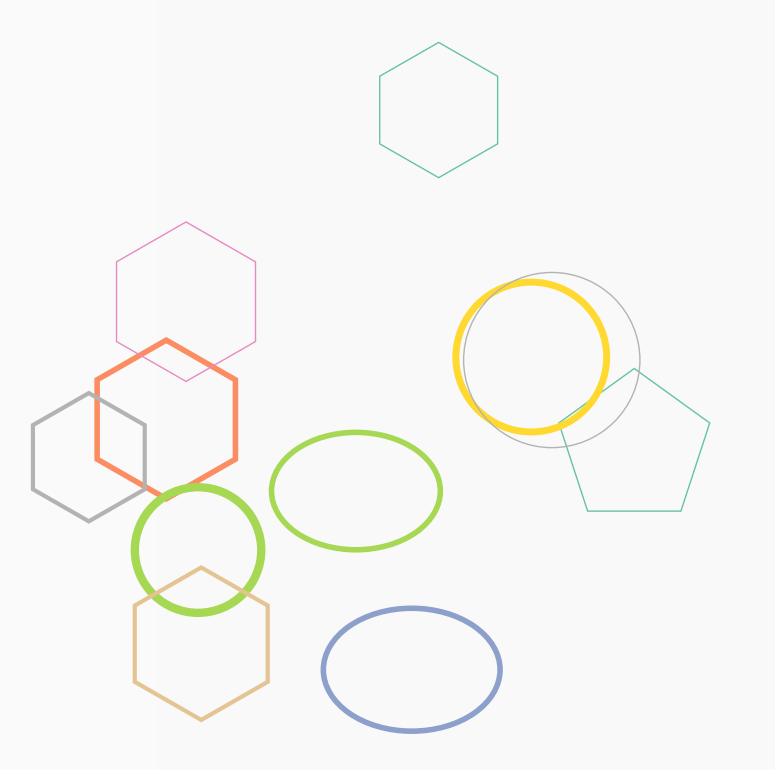[{"shape": "pentagon", "thickness": 0.5, "radius": 0.51, "center": [0.818, 0.419]}, {"shape": "hexagon", "thickness": 0.5, "radius": 0.44, "center": [0.566, 0.857]}, {"shape": "hexagon", "thickness": 2, "radius": 0.52, "center": [0.215, 0.455]}, {"shape": "oval", "thickness": 2, "radius": 0.57, "center": [0.531, 0.13]}, {"shape": "hexagon", "thickness": 0.5, "radius": 0.52, "center": [0.24, 0.608]}, {"shape": "circle", "thickness": 3, "radius": 0.41, "center": [0.256, 0.286]}, {"shape": "oval", "thickness": 2, "radius": 0.54, "center": [0.459, 0.362]}, {"shape": "circle", "thickness": 2.5, "radius": 0.49, "center": [0.685, 0.536]}, {"shape": "hexagon", "thickness": 1.5, "radius": 0.5, "center": [0.26, 0.164]}, {"shape": "hexagon", "thickness": 1.5, "radius": 0.42, "center": [0.115, 0.406]}, {"shape": "circle", "thickness": 0.5, "radius": 0.57, "center": [0.712, 0.532]}]